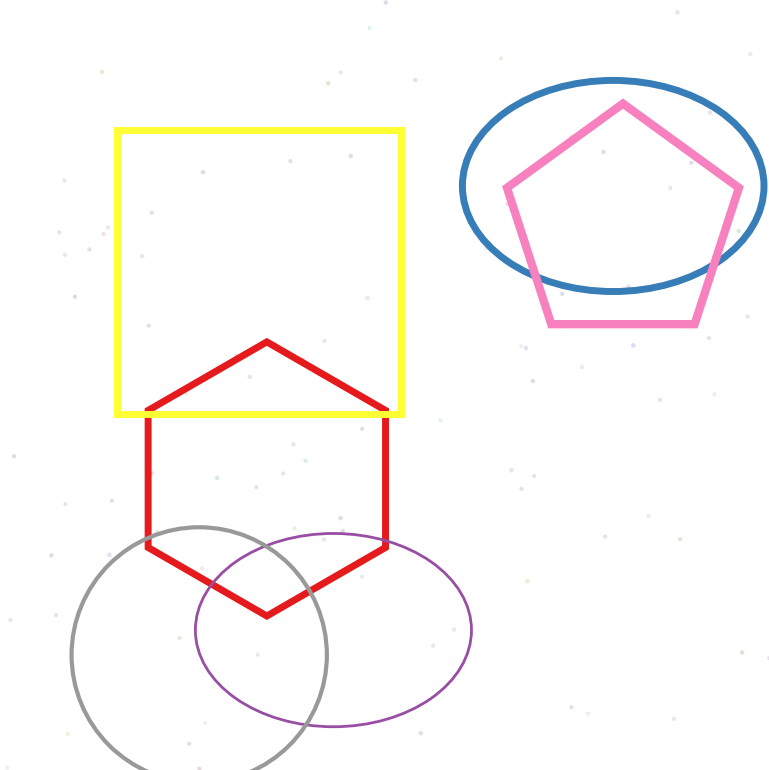[{"shape": "hexagon", "thickness": 2.5, "radius": 0.89, "center": [0.347, 0.378]}, {"shape": "oval", "thickness": 2.5, "radius": 0.98, "center": [0.796, 0.758]}, {"shape": "oval", "thickness": 1, "radius": 0.9, "center": [0.433, 0.182]}, {"shape": "square", "thickness": 2.5, "radius": 0.92, "center": [0.336, 0.646]}, {"shape": "pentagon", "thickness": 3, "radius": 0.79, "center": [0.809, 0.707]}, {"shape": "circle", "thickness": 1.5, "radius": 0.83, "center": [0.259, 0.149]}]